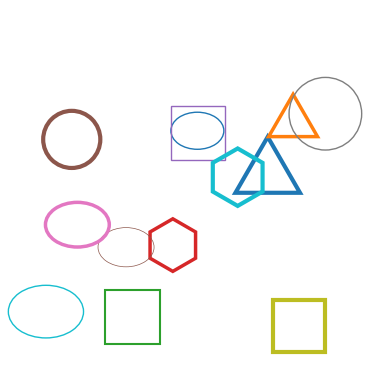[{"shape": "oval", "thickness": 1, "radius": 0.34, "center": [0.513, 0.66]}, {"shape": "triangle", "thickness": 3, "radius": 0.48, "center": [0.695, 0.548]}, {"shape": "triangle", "thickness": 2.5, "radius": 0.37, "center": [0.761, 0.682]}, {"shape": "square", "thickness": 1.5, "radius": 0.36, "center": [0.344, 0.176]}, {"shape": "hexagon", "thickness": 2.5, "radius": 0.34, "center": [0.449, 0.363]}, {"shape": "square", "thickness": 1, "radius": 0.35, "center": [0.514, 0.654]}, {"shape": "circle", "thickness": 3, "radius": 0.37, "center": [0.186, 0.638]}, {"shape": "oval", "thickness": 0.5, "radius": 0.36, "center": [0.327, 0.358]}, {"shape": "oval", "thickness": 2.5, "radius": 0.41, "center": [0.201, 0.416]}, {"shape": "circle", "thickness": 1, "radius": 0.47, "center": [0.845, 0.705]}, {"shape": "square", "thickness": 3, "radius": 0.34, "center": [0.777, 0.153]}, {"shape": "hexagon", "thickness": 3, "radius": 0.37, "center": [0.617, 0.54]}, {"shape": "oval", "thickness": 1, "radius": 0.49, "center": [0.119, 0.191]}]